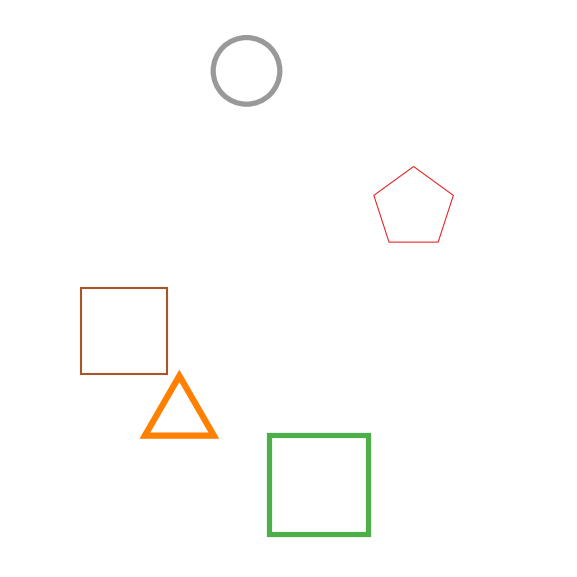[{"shape": "pentagon", "thickness": 0.5, "radius": 0.36, "center": [0.716, 0.638]}, {"shape": "square", "thickness": 2.5, "radius": 0.43, "center": [0.552, 0.159]}, {"shape": "triangle", "thickness": 3, "radius": 0.34, "center": [0.311, 0.279]}, {"shape": "square", "thickness": 1, "radius": 0.37, "center": [0.215, 0.426]}, {"shape": "circle", "thickness": 2.5, "radius": 0.29, "center": [0.427, 0.876]}]